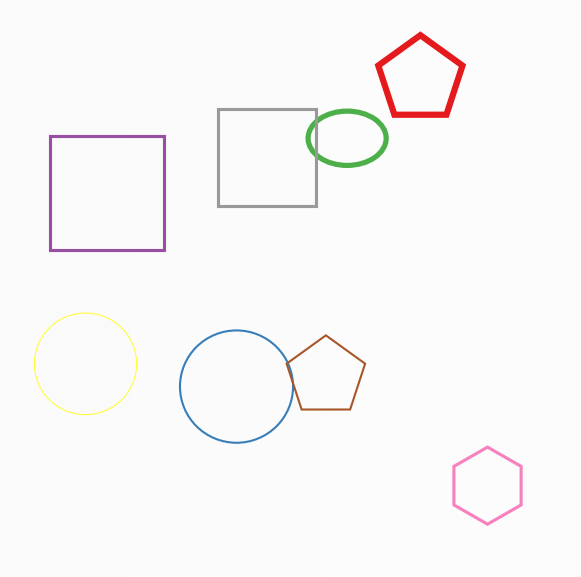[{"shape": "pentagon", "thickness": 3, "radius": 0.38, "center": [0.723, 0.862]}, {"shape": "circle", "thickness": 1, "radius": 0.49, "center": [0.407, 0.33]}, {"shape": "oval", "thickness": 2.5, "radius": 0.34, "center": [0.597, 0.76]}, {"shape": "square", "thickness": 1.5, "radius": 0.49, "center": [0.184, 0.665]}, {"shape": "circle", "thickness": 0.5, "radius": 0.44, "center": [0.147, 0.369]}, {"shape": "pentagon", "thickness": 1, "radius": 0.35, "center": [0.561, 0.347]}, {"shape": "hexagon", "thickness": 1.5, "radius": 0.33, "center": [0.839, 0.158]}, {"shape": "square", "thickness": 1.5, "radius": 0.42, "center": [0.46, 0.726]}]